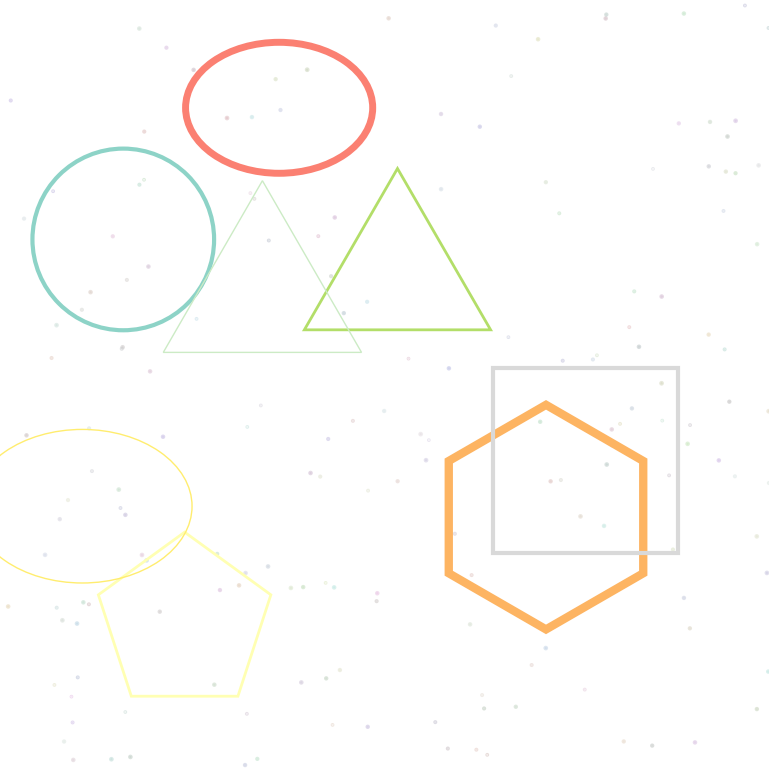[{"shape": "circle", "thickness": 1.5, "radius": 0.59, "center": [0.16, 0.689]}, {"shape": "pentagon", "thickness": 1, "radius": 0.59, "center": [0.24, 0.191]}, {"shape": "oval", "thickness": 2.5, "radius": 0.61, "center": [0.363, 0.86]}, {"shape": "hexagon", "thickness": 3, "radius": 0.73, "center": [0.709, 0.328]}, {"shape": "triangle", "thickness": 1, "radius": 0.7, "center": [0.516, 0.641]}, {"shape": "square", "thickness": 1.5, "radius": 0.6, "center": [0.76, 0.402]}, {"shape": "triangle", "thickness": 0.5, "radius": 0.74, "center": [0.341, 0.617]}, {"shape": "oval", "thickness": 0.5, "radius": 0.71, "center": [0.107, 0.343]}]